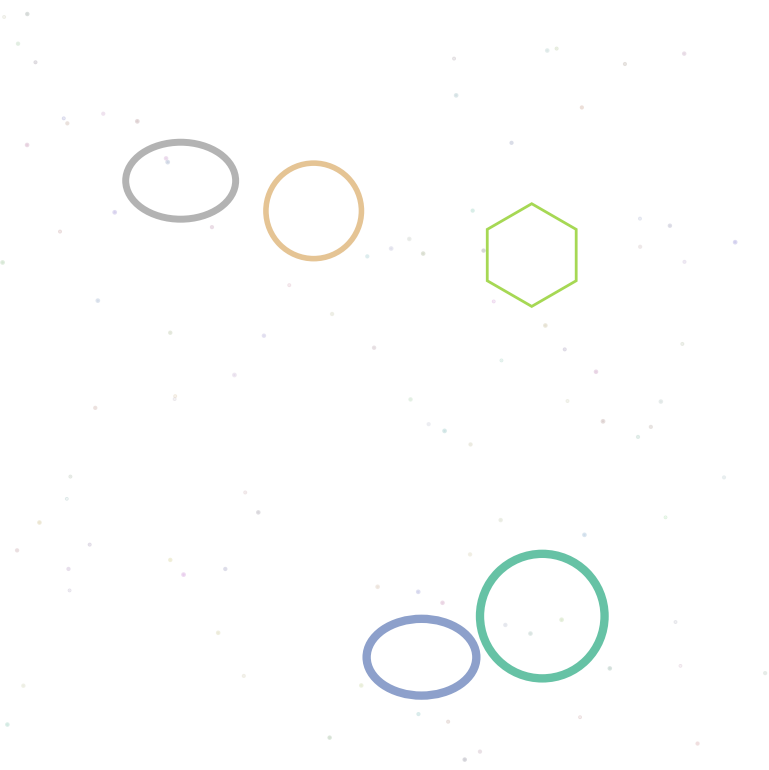[{"shape": "circle", "thickness": 3, "radius": 0.4, "center": [0.704, 0.2]}, {"shape": "oval", "thickness": 3, "radius": 0.36, "center": [0.547, 0.146]}, {"shape": "hexagon", "thickness": 1, "radius": 0.33, "center": [0.691, 0.669]}, {"shape": "circle", "thickness": 2, "radius": 0.31, "center": [0.407, 0.726]}, {"shape": "oval", "thickness": 2.5, "radius": 0.36, "center": [0.235, 0.765]}]